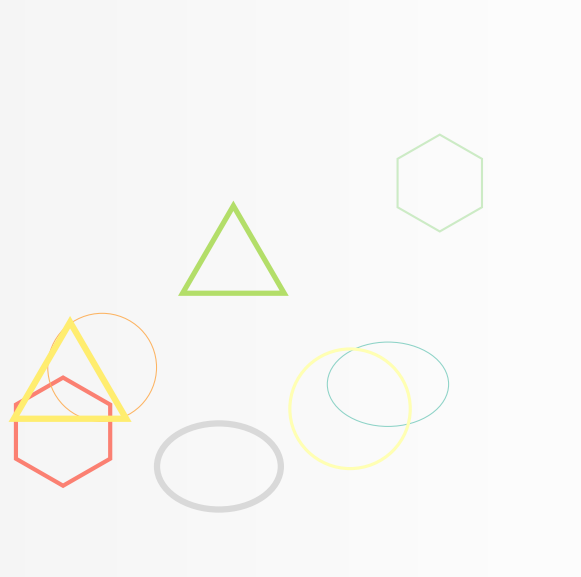[{"shape": "oval", "thickness": 0.5, "radius": 0.52, "center": [0.667, 0.334]}, {"shape": "circle", "thickness": 1.5, "radius": 0.52, "center": [0.602, 0.291]}, {"shape": "hexagon", "thickness": 2, "radius": 0.47, "center": [0.109, 0.252]}, {"shape": "circle", "thickness": 0.5, "radius": 0.47, "center": [0.176, 0.363]}, {"shape": "triangle", "thickness": 2.5, "radius": 0.5, "center": [0.402, 0.542]}, {"shape": "oval", "thickness": 3, "radius": 0.53, "center": [0.377, 0.191]}, {"shape": "hexagon", "thickness": 1, "radius": 0.42, "center": [0.757, 0.682]}, {"shape": "triangle", "thickness": 3, "radius": 0.56, "center": [0.121, 0.33]}]